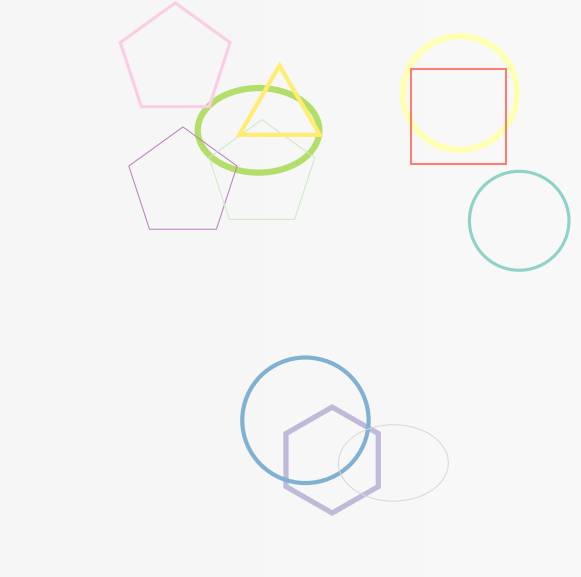[{"shape": "circle", "thickness": 1.5, "radius": 0.43, "center": [0.893, 0.617]}, {"shape": "circle", "thickness": 3, "radius": 0.49, "center": [0.791, 0.838]}, {"shape": "hexagon", "thickness": 2.5, "radius": 0.46, "center": [0.571, 0.203]}, {"shape": "square", "thickness": 1, "radius": 0.41, "center": [0.789, 0.798]}, {"shape": "circle", "thickness": 2, "radius": 0.54, "center": [0.525, 0.271]}, {"shape": "oval", "thickness": 3, "radius": 0.52, "center": [0.445, 0.773]}, {"shape": "pentagon", "thickness": 1.5, "radius": 0.5, "center": [0.301, 0.895]}, {"shape": "oval", "thickness": 0.5, "radius": 0.47, "center": [0.677, 0.198]}, {"shape": "pentagon", "thickness": 0.5, "radius": 0.49, "center": [0.315, 0.681]}, {"shape": "pentagon", "thickness": 0.5, "radius": 0.48, "center": [0.451, 0.696]}, {"shape": "triangle", "thickness": 2, "radius": 0.4, "center": [0.481, 0.806]}]